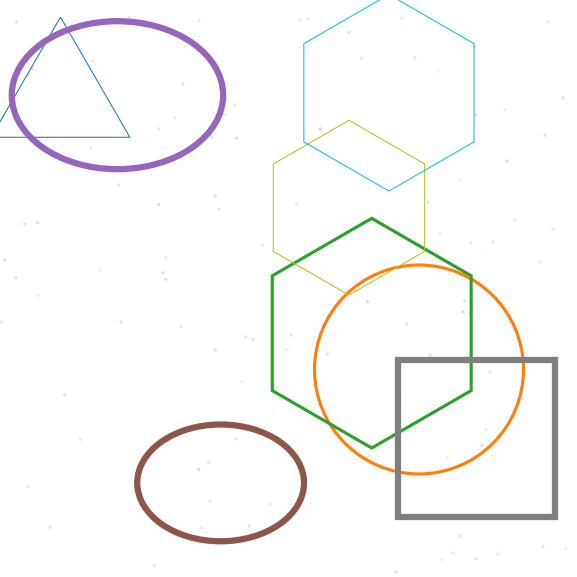[{"shape": "triangle", "thickness": 0.5, "radius": 0.69, "center": [0.105, 0.831]}, {"shape": "circle", "thickness": 1.5, "radius": 0.9, "center": [0.726, 0.359]}, {"shape": "hexagon", "thickness": 1.5, "radius": 0.99, "center": [0.644, 0.422]}, {"shape": "oval", "thickness": 3, "radius": 0.92, "center": [0.203, 0.834]}, {"shape": "oval", "thickness": 3, "radius": 0.72, "center": [0.382, 0.163]}, {"shape": "square", "thickness": 3, "radius": 0.68, "center": [0.825, 0.239]}, {"shape": "hexagon", "thickness": 0.5, "radius": 0.76, "center": [0.604, 0.64]}, {"shape": "hexagon", "thickness": 0.5, "radius": 0.85, "center": [0.673, 0.838]}]